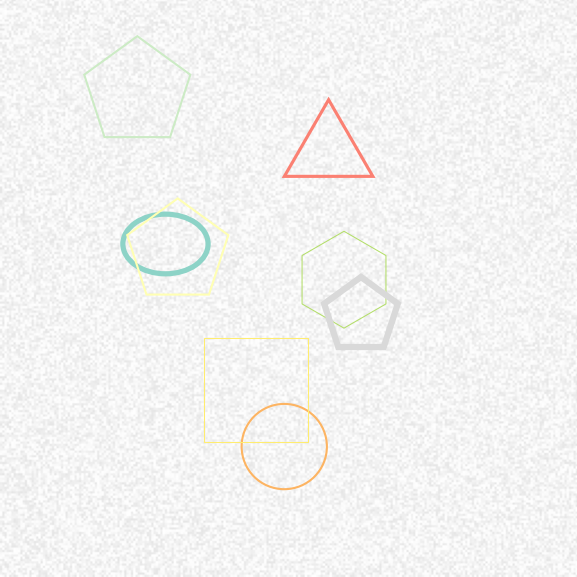[{"shape": "oval", "thickness": 2.5, "radius": 0.37, "center": [0.287, 0.577]}, {"shape": "pentagon", "thickness": 1, "radius": 0.46, "center": [0.308, 0.564]}, {"shape": "triangle", "thickness": 1.5, "radius": 0.44, "center": [0.569, 0.738]}, {"shape": "circle", "thickness": 1, "radius": 0.37, "center": [0.492, 0.226]}, {"shape": "hexagon", "thickness": 0.5, "radius": 0.42, "center": [0.596, 0.515]}, {"shape": "pentagon", "thickness": 3, "radius": 0.34, "center": [0.625, 0.452]}, {"shape": "pentagon", "thickness": 1, "radius": 0.48, "center": [0.238, 0.84]}, {"shape": "square", "thickness": 0.5, "radius": 0.45, "center": [0.444, 0.323]}]